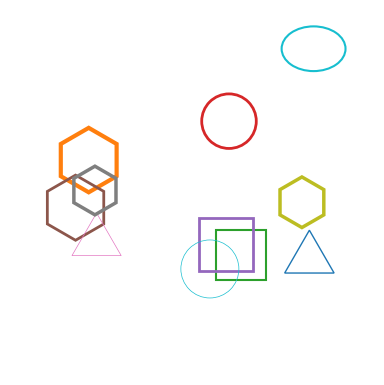[{"shape": "triangle", "thickness": 1, "radius": 0.37, "center": [0.804, 0.328]}, {"shape": "hexagon", "thickness": 3, "radius": 0.42, "center": [0.23, 0.584]}, {"shape": "square", "thickness": 1.5, "radius": 0.32, "center": [0.626, 0.337]}, {"shape": "circle", "thickness": 2, "radius": 0.35, "center": [0.595, 0.685]}, {"shape": "square", "thickness": 2, "radius": 0.35, "center": [0.587, 0.365]}, {"shape": "hexagon", "thickness": 2, "radius": 0.42, "center": [0.196, 0.461]}, {"shape": "triangle", "thickness": 0.5, "radius": 0.37, "center": [0.251, 0.373]}, {"shape": "hexagon", "thickness": 2.5, "radius": 0.32, "center": [0.247, 0.505]}, {"shape": "hexagon", "thickness": 2.5, "radius": 0.33, "center": [0.784, 0.475]}, {"shape": "circle", "thickness": 0.5, "radius": 0.38, "center": [0.545, 0.301]}, {"shape": "oval", "thickness": 1.5, "radius": 0.41, "center": [0.814, 0.873]}]